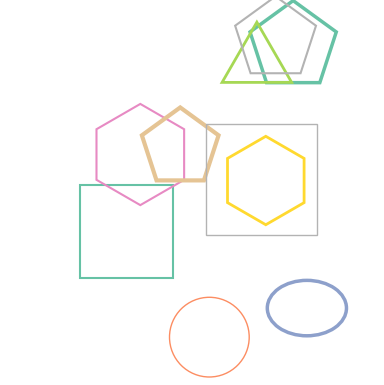[{"shape": "pentagon", "thickness": 2.5, "radius": 0.59, "center": [0.761, 0.881]}, {"shape": "square", "thickness": 1.5, "radius": 0.6, "center": [0.328, 0.4]}, {"shape": "circle", "thickness": 1, "radius": 0.52, "center": [0.544, 0.124]}, {"shape": "oval", "thickness": 2.5, "radius": 0.51, "center": [0.797, 0.2]}, {"shape": "hexagon", "thickness": 1.5, "radius": 0.66, "center": [0.364, 0.599]}, {"shape": "triangle", "thickness": 2, "radius": 0.52, "center": [0.667, 0.838]}, {"shape": "hexagon", "thickness": 2, "radius": 0.57, "center": [0.69, 0.531]}, {"shape": "pentagon", "thickness": 3, "radius": 0.52, "center": [0.468, 0.616]}, {"shape": "square", "thickness": 1, "radius": 0.72, "center": [0.68, 0.534]}, {"shape": "pentagon", "thickness": 1.5, "radius": 0.55, "center": [0.716, 0.899]}]